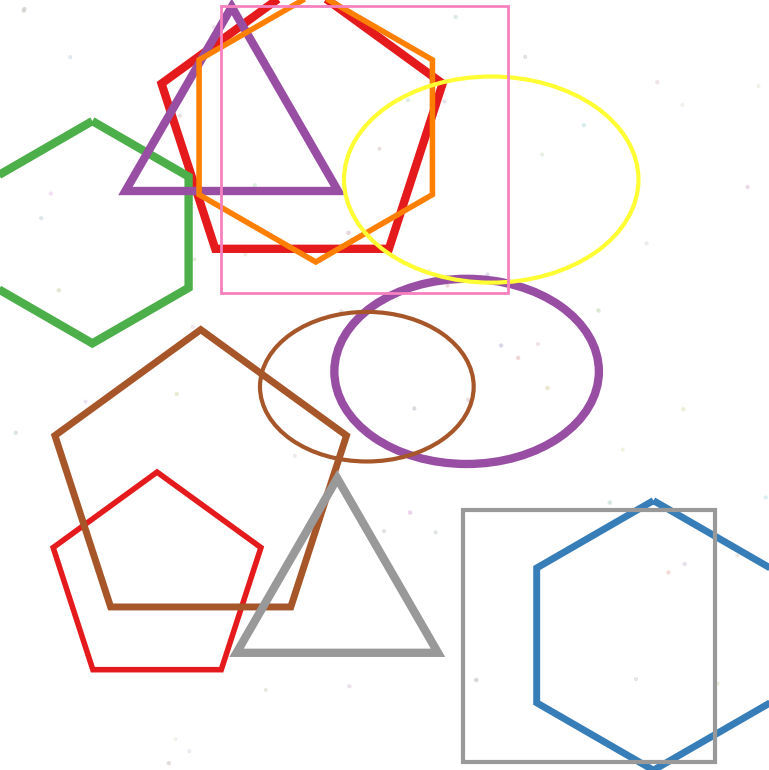[{"shape": "pentagon", "thickness": 3, "radius": 0.96, "center": [0.392, 0.832]}, {"shape": "pentagon", "thickness": 2, "radius": 0.71, "center": [0.204, 0.245]}, {"shape": "hexagon", "thickness": 2.5, "radius": 0.88, "center": [0.849, 0.175]}, {"shape": "hexagon", "thickness": 3, "radius": 0.72, "center": [0.12, 0.698]}, {"shape": "oval", "thickness": 3, "radius": 0.86, "center": [0.606, 0.518]}, {"shape": "triangle", "thickness": 3, "radius": 0.8, "center": [0.301, 0.832]}, {"shape": "hexagon", "thickness": 2, "radius": 0.87, "center": [0.41, 0.835]}, {"shape": "oval", "thickness": 1.5, "radius": 0.96, "center": [0.638, 0.767]}, {"shape": "oval", "thickness": 1.5, "radius": 0.69, "center": [0.476, 0.498]}, {"shape": "pentagon", "thickness": 2.5, "radius": 1.0, "center": [0.261, 0.373]}, {"shape": "square", "thickness": 1, "radius": 0.93, "center": [0.473, 0.806]}, {"shape": "triangle", "thickness": 3, "radius": 0.76, "center": [0.438, 0.228]}, {"shape": "square", "thickness": 1.5, "radius": 0.82, "center": [0.765, 0.174]}]